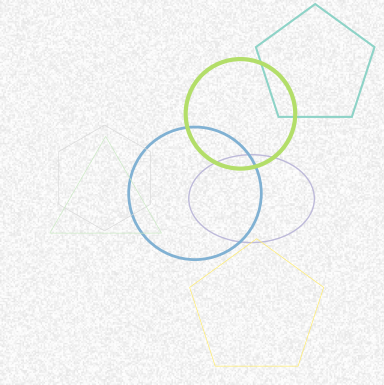[{"shape": "pentagon", "thickness": 1.5, "radius": 0.81, "center": [0.819, 0.827]}, {"shape": "oval", "thickness": 1, "radius": 0.82, "center": [0.653, 0.484]}, {"shape": "circle", "thickness": 2, "radius": 0.86, "center": [0.506, 0.498]}, {"shape": "circle", "thickness": 3, "radius": 0.71, "center": [0.625, 0.704]}, {"shape": "hexagon", "thickness": 0.5, "radius": 0.69, "center": [0.272, 0.538]}, {"shape": "triangle", "thickness": 0.5, "radius": 0.84, "center": [0.275, 0.478]}, {"shape": "pentagon", "thickness": 0.5, "radius": 0.91, "center": [0.667, 0.197]}]